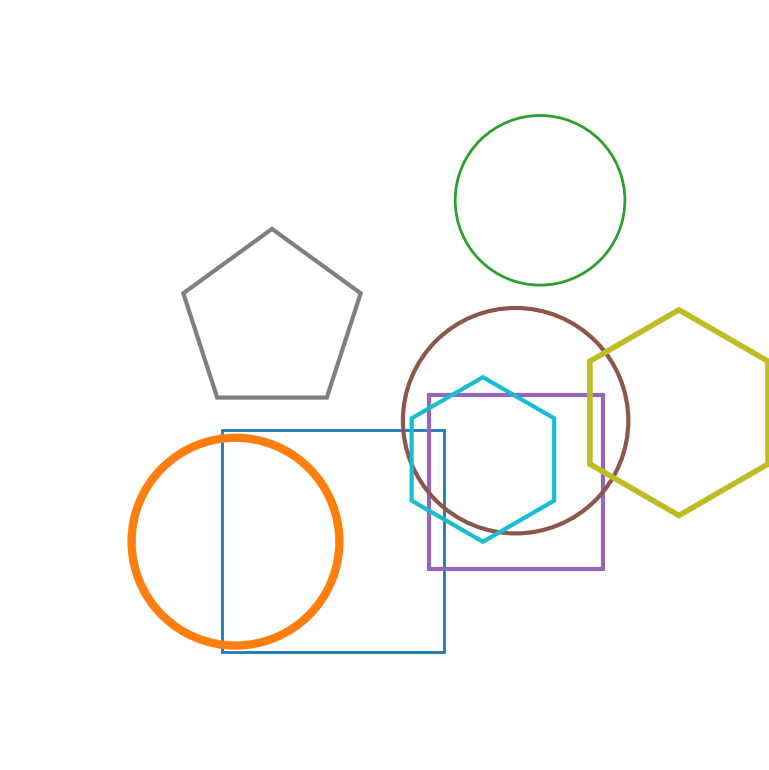[{"shape": "square", "thickness": 1, "radius": 0.72, "center": [0.432, 0.297]}, {"shape": "circle", "thickness": 3, "radius": 0.67, "center": [0.306, 0.297]}, {"shape": "circle", "thickness": 1, "radius": 0.55, "center": [0.701, 0.74]}, {"shape": "square", "thickness": 1.5, "radius": 0.57, "center": [0.67, 0.374]}, {"shape": "circle", "thickness": 1.5, "radius": 0.73, "center": [0.67, 0.454]}, {"shape": "pentagon", "thickness": 1.5, "radius": 0.61, "center": [0.353, 0.582]}, {"shape": "hexagon", "thickness": 2, "radius": 0.67, "center": [0.882, 0.464]}, {"shape": "hexagon", "thickness": 1.5, "radius": 0.53, "center": [0.627, 0.403]}]